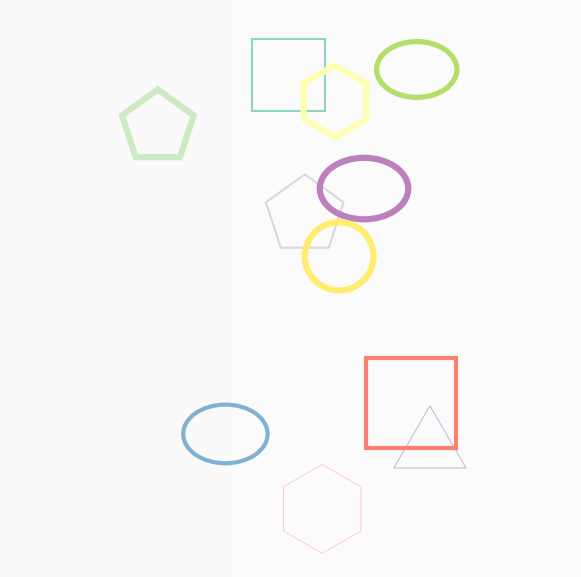[{"shape": "square", "thickness": 1, "radius": 0.31, "center": [0.497, 0.869]}, {"shape": "hexagon", "thickness": 3, "radius": 0.31, "center": [0.576, 0.824]}, {"shape": "triangle", "thickness": 0.5, "radius": 0.36, "center": [0.74, 0.225]}, {"shape": "square", "thickness": 2, "radius": 0.39, "center": [0.708, 0.301]}, {"shape": "oval", "thickness": 2, "radius": 0.36, "center": [0.388, 0.248]}, {"shape": "oval", "thickness": 2.5, "radius": 0.35, "center": [0.717, 0.879]}, {"shape": "hexagon", "thickness": 0.5, "radius": 0.38, "center": [0.554, 0.118]}, {"shape": "pentagon", "thickness": 1, "radius": 0.35, "center": [0.524, 0.627]}, {"shape": "oval", "thickness": 3, "radius": 0.38, "center": [0.626, 0.673]}, {"shape": "pentagon", "thickness": 3, "radius": 0.32, "center": [0.272, 0.779]}, {"shape": "circle", "thickness": 3, "radius": 0.3, "center": [0.583, 0.555]}]